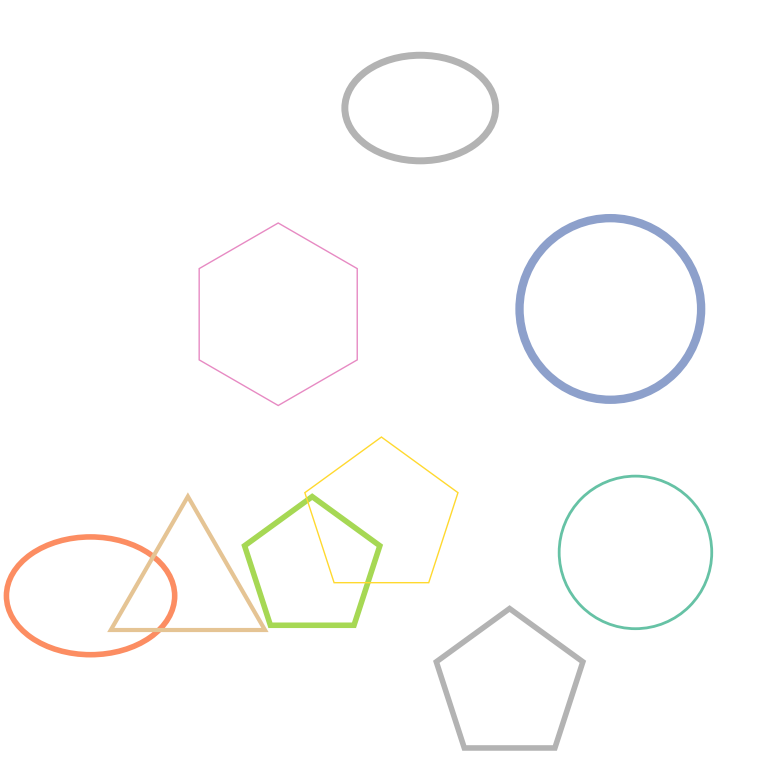[{"shape": "circle", "thickness": 1, "radius": 0.5, "center": [0.825, 0.283]}, {"shape": "oval", "thickness": 2, "radius": 0.55, "center": [0.118, 0.226]}, {"shape": "circle", "thickness": 3, "radius": 0.59, "center": [0.793, 0.599]}, {"shape": "hexagon", "thickness": 0.5, "radius": 0.59, "center": [0.361, 0.592]}, {"shape": "pentagon", "thickness": 2, "radius": 0.46, "center": [0.405, 0.263]}, {"shape": "pentagon", "thickness": 0.5, "radius": 0.52, "center": [0.495, 0.328]}, {"shape": "triangle", "thickness": 1.5, "radius": 0.58, "center": [0.244, 0.24]}, {"shape": "pentagon", "thickness": 2, "radius": 0.5, "center": [0.662, 0.11]}, {"shape": "oval", "thickness": 2.5, "radius": 0.49, "center": [0.546, 0.86]}]